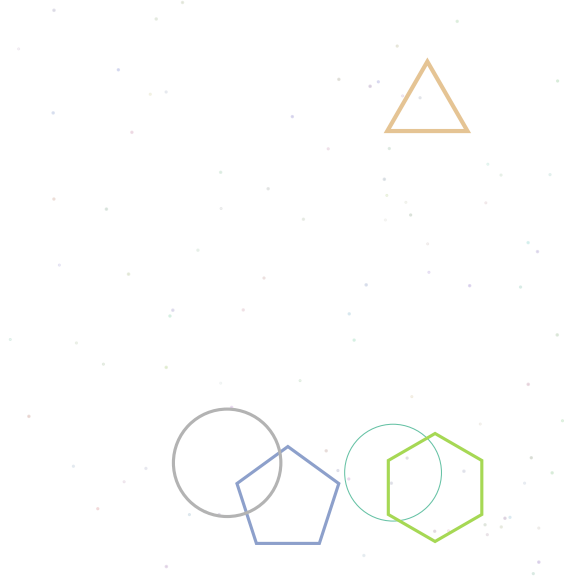[{"shape": "circle", "thickness": 0.5, "radius": 0.42, "center": [0.681, 0.181]}, {"shape": "pentagon", "thickness": 1.5, "radius": 0.46, "center": [0.498, 0.133]}, {"shape": "hexagon", "thickness": 1.5, "radius": 0.47, "center": [0.753, 0.155]}, {"shape": "triangle", "thickness": 2, "radius": 0.4, "center": [0.74, 0.812]}, {"shape": "circle", "thickness": 1.5, "radius": 0.47, "center": [0.393, 0.198]}]